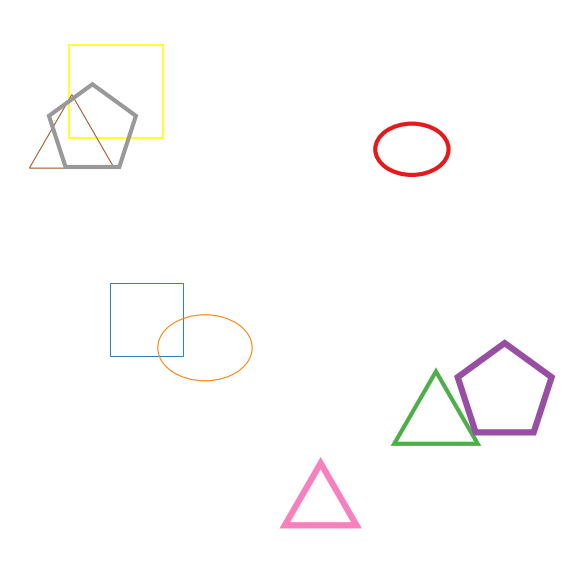[{"shape": "oval", "thickness": 2, "radius": 0.32, "center": [0.713, 0.741]}, {"shape": "square", "thickness": 0.5, "radius": 0.31, "center": [0.254, 0.446]}, {"shape": "triangle", "thickness": 2, "radius": 0.42, "center": [0.755, 0.272]}, {"shape": "pentagon", "thickness": 3, "radius": 0.43, "center": [0.874, 0.32]}, {"shape": "oval", "thickness": 0.5, "radius": 0.41, "center": [0.355, 0.397]}, {"shape": "square", "thickness": 1, "radius": 0.4, "center": [0.201, 0.841]}, {"shape": "triangle", "thickness": 0.5, "radius": 0.42, "center": [0.124, 0.75]}, {"shape": "triangle", "thickness": 3, "radius": 0.36, "center": [0.555, 0.125]}, {"shape": "pentagon", "thickness": 2, "radius": 0.4, "center": [0.16, 0.774]}]